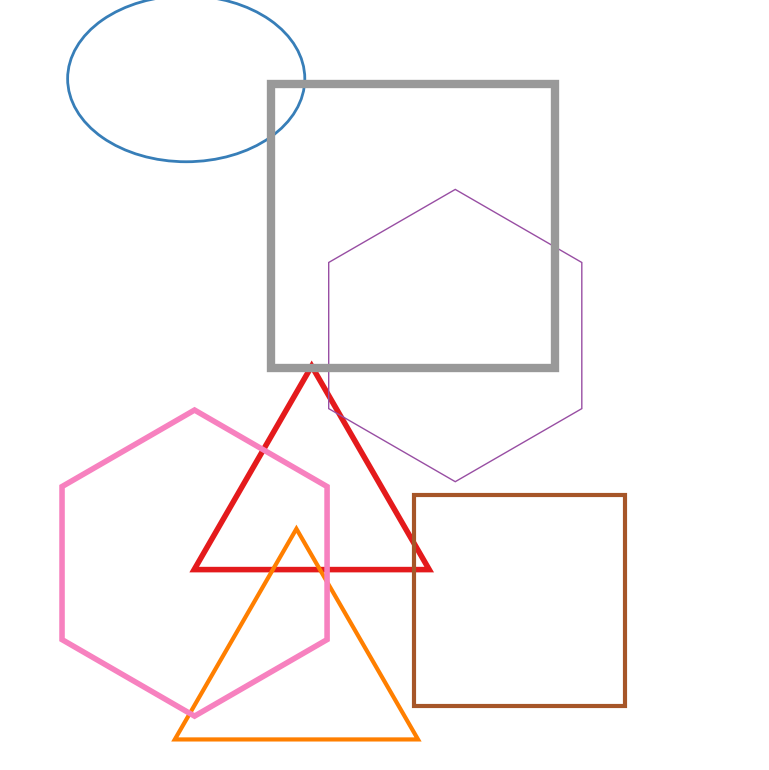[{"shape": "triangle", "thickness": 2, "radius": 0.88, "center": [0.405, 0.348]}, {"shape": "oval", "thickness": 1, "radius": 0.77, "center": [0.242, 0.898]}, {"shape": "hexagon", "thickness": 0.5, "radius": 0.95, "center": [0.591, 0.564]}, {"shape": "triangle", "thickness": 1.5, "radius": 0.91, "center": [0.385, 0.131]}, {"shape": "square", "thickness": 1.5, "radius": 0.68, "center": [0.675, 0.22]}, {"shape": "hexagon", "thickness": 2, "radius": 0.99, "center": [0.253, 0.269]}, {"shape": "square", "thickness": 3, "radius": 0.92, "center": [0.536, 0.706]}]